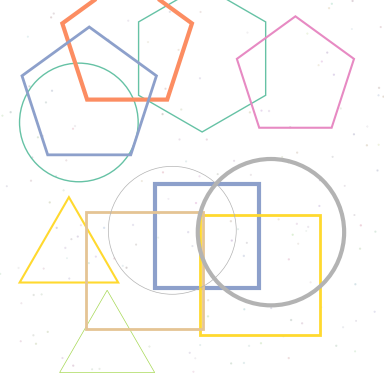[{"shape": "hexagon", "thickness": 1, "radius": 0.95, "center": [0.525, 0.848]}, {"shape": "circle", "thickness": 1, "radius": 0.77, "center": [0.205, 0.682]}, {"shape": "pentagon", "thickness": 3, "radius": 0.88, "center": [0.33, 0.884]}, {"shape": "pentagon", "thickness": 2, "radius": 0.92, "center": [0.232, 0.746]}, {"shape": "square", "thickness": 3, "radius": 0.67, "center": [0.537, 0.387]}, {"shape": "pentagon", "thickness": 1.5, "radius": 0.8, "center": [0.767, 0.798]}, {"shape": "triangle", "thickness": 0.5, "radius": 0.71, "center": [0.278, 0.104]}, {"shape": "triangle", "thickness": 1.5, "radius": 0.74, "center": [0.179, 0.34]}, {"shape": "square", "thickness": 2, "radius": 0.78, "center": [0.675, 0.286]}, {"shape": "square", "thickness": 2, "radius": 0.76, "center": [0.375, 0.297]}, {"shape": "circle", "thickness": 0.5, "radius": 0.83, "center": [0.447, 0.402]}, {"shape": "circle", "thickness": 3, "radius": 0.95, "center": [0.704, 0.397]}]